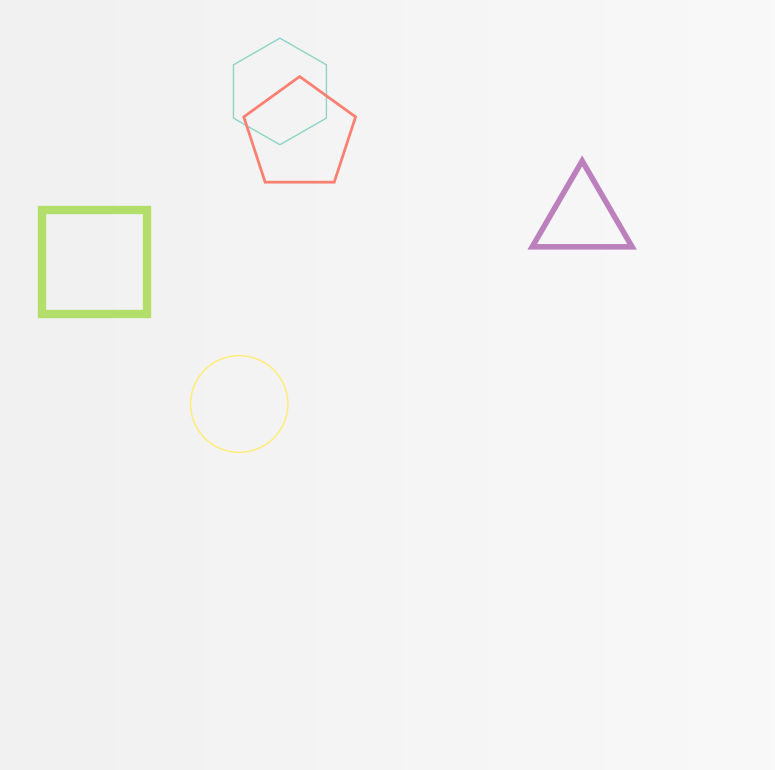[{"shape": "hexagon", "thickness": 0.5, "radius": 0.35, "center": [0.361, 0.881]}, {"shape": "pentagon", "thickness": 1, "radius": 0.38, "center": [0.387, 0.825]}, {"shape": "square", "thickness": 3, "radius": 0.34, "center": [0.122, 0.659]}, {"shape": "triangle", "thickness": 2, "radius": 0.37, "center": [0.751, 0.717]}, {"shape": "circle", "thickness": 0.5, "radius": 0.31, "center": [0.309, 0.475]}]